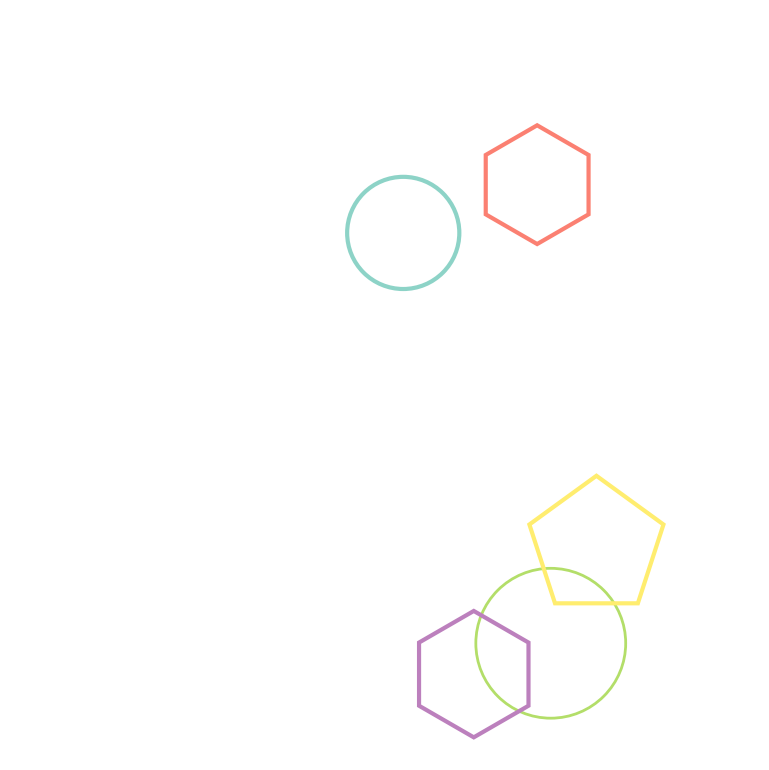[{"shape": "circle", "thickness": 1.5, "radius": 0.36, "center": [0.524, 0.698]}, {"shape": "hexagon", "thickness": 1.5, "radius": 0.39, "center": [0.698, 0.76]}, {"shape": "circle", "thickness": 1, "radius": 0.49, "center": [0.715, 0.165]}, {"shape": "hexagon", "thickness": 1.5, "radius": 0.41, "center": [0.615, 0.124]}, {"shape": "pentagon", "thickness": 1.5, "radius": 0.46, "center": [0.775, 0.291]}]